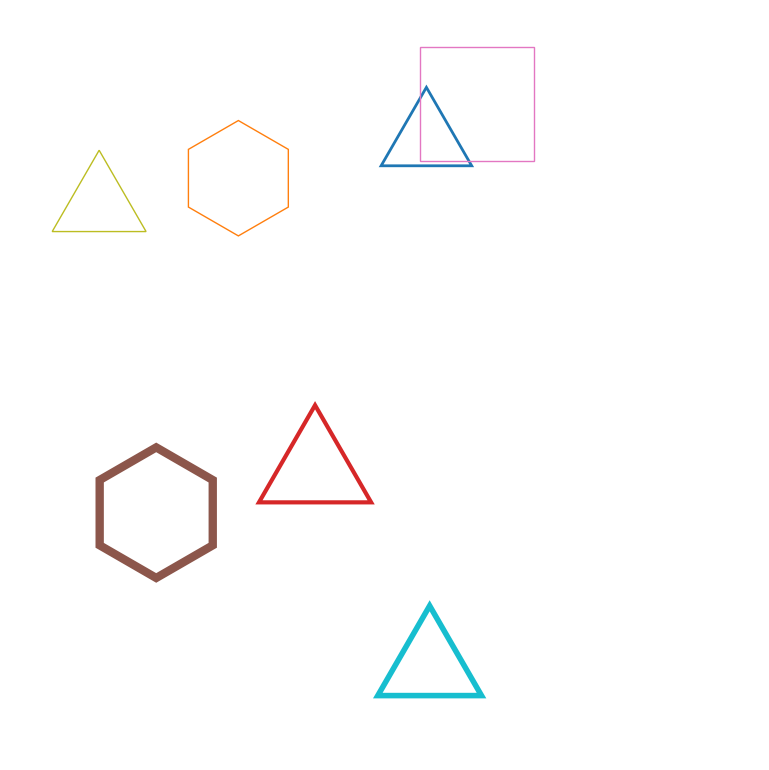[{"shape": "triangle", "thickness": 1, "radius": 0.34, "center": [0.554, 0.819]}, {"shape": "hexagon", "thickness": 0.5, "radius": 0.37, "center": [0.31, 0.769]}, {"shape": "triangle", "thickness": 1.5, "radius": 0.42, "center": [0.409, 0.39]}, {"shape": "hexagon", "thickness": 3, "radius": 0.42, "center": [0.203, 0.334]}, {"shape": "square", "thickness": 0.5, "radius": 0.37, "center": [0.619, 0.865]}, {"shape": "triangle", "thickness": 0.5, "radius": 0.35, "center": [0.129, 0.734]}, {"shape": "triangle", "thickness": 2, "radius": 0.39, "center": [0.558, 0.136]}]